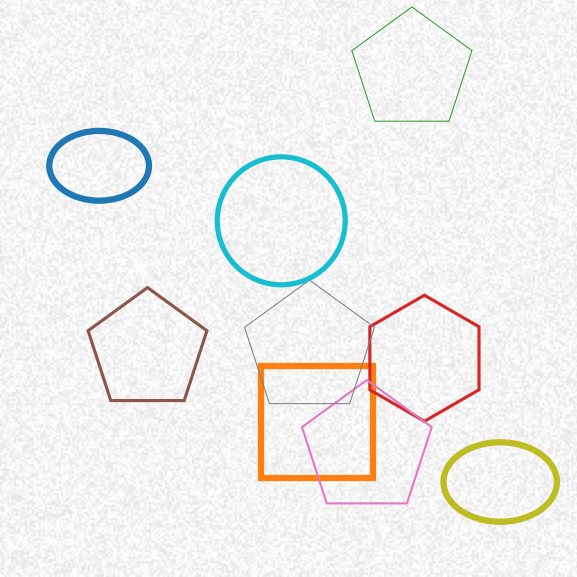[{"shape": "oval", "thickness": 3, "radius": 0.43, "center": [0.172, 0.712]}, {"shape": "square", "thickness": 3, "radius": 0.49, "center": [0.548, 0.268]}, {"shape": "pentagon", "thickness": 0.5, "radius": 0.55, "center": [0.713, 0.878]}, {"shape": "hexagon", "thickness": 1.5, "radius": 0.55, "center": [0.735, 0.379]}, {"shape": "pentagon", "thickness": 1.5, "radius": 0.54, "center": [0.255, 0.393]}, {"shape": "pentagon", "thickness": 1, "radius": 0.59, "center": [0.635, 0.223]}, {"shape": "pentagon", "thickness": 0.5, "radius": 0.59, "center": [0.536, 0.396]}, {"shape": "oval", "thickness": 3, "radius": 0.49, "center": [0.866, 0.164]}, {"shape": "circle", "thickness": 2.5, "radius": 0.55, "center": [0.487, 0.617]}]